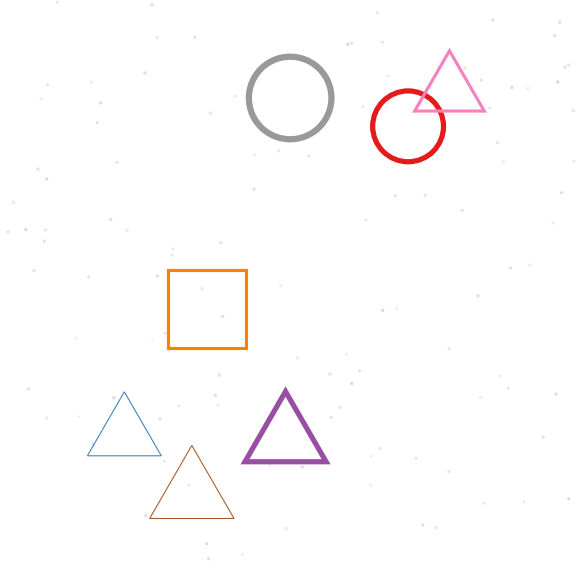[{"shape": "circle", "thickness": 2.5, "radius": 0.31, "center": [0.707, 0.78]}, {"shape": "triangle", "thickness": 0.5, "radius": 0.37, "center": [0.215, 0.247]}, {"shape": "triangle", "thickness": 2.5, "radius": 0.41, "center": [0.494, 0.24]}, {"shape": "square", "thickness": 1.5, "radius": 0.34, "center": [0.358, 0.463]}, {"shape": "triangle", "thickness": 0.5, "radius": 0.42, "center": [0.332, 0.143]}, {"shape": "triangle", "thickness": 1.5, "radius": 0.35, "center": [0.778, 0.842]}, {"shape": "circle", "thickness": 3, "radius": 0.36, "center": [0.502, 0.829]}]